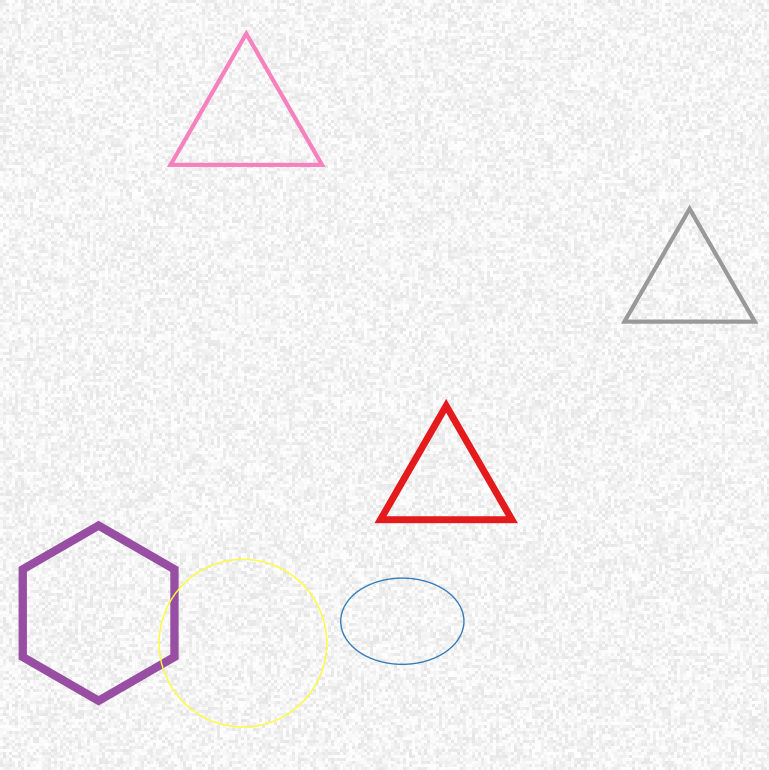[{"shape": "triangle", "thickness": 2.5, "radius": 0.49, "center": [0.579, 0.374]}, {"shape": "oval", "thickness": 0.5, "radius": 0.4, "center": [0.522, 0.193]}, {"shape": "hexagon", "thickness": 3, "radius": 0.57, "center": [0.128, 0.204]}, {"shape": "circle", "thickness": 0.5, "radius": 0.54, "center": [0.315, 0.165]}, {"shape": "triangle", "thickness": 1.5, "radius": 0.57, "center": [0.32, 0.843]}, {"shape": "triangle", "thickness": 1.5, "radius": 0.49, "center": [0.896, 0.631]}]